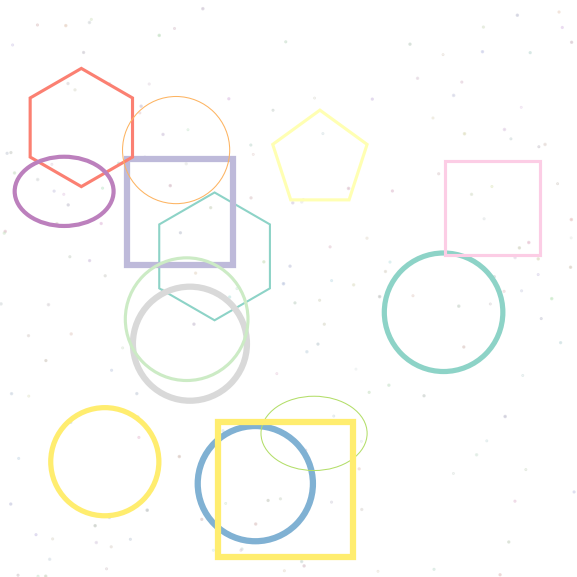[{"shape": "circle", "thickness": 2.5, "radius": 0.51, "center": [0.768, 0.458]}, {"shape": "hexagon", "thickness": 1, "radius": 0.55, "center": [0.372, 0.555]}, {"shape": "pentagon", "thickness": 1.5, "radius": 0.43, "center": [0.554, 0.723]}, {"shape": "square", "thickness": 3, "radius": 0.46, "center": [0.311, 0.632]}, {"shape": "hexagon", "thickness": 1.5, "radius": 0.51, "center": [0.141, 0.778]}, {"shape": "circle", "thickness": 3, "radius": 0.5, "center": [0.442, 0.162]}, {"shape": "circle", "thickness": 0.5, "radius": 0.46, "center": [0.305, 0.739]}, {"shape": "oval", "thickness": 0.5, "radius": 0.46, "center": [0.544, 0.249]}, {"shape": "square", "thickness": 1.5, "radius": 0.41, "center": [0.853, 0.638]}, {"shape": "circle", "thickness": 3, "radius": 0.49, "center": [0.329, 0.404]}, {"shape": "oval", "thickness": 2, "radius": 0.43, "center": [0.111, 0.668]}, {"shape": "circle", "thickness": 1.5, "radius": 0.53, "center": [0.323, 0.446]}, {"shape": "circle", "thickness": 2.5, "radius": 0.47, "center": [0.181, 0.2]}, {"shape": "square", "thickness": 3, "radius": 0.58, "center": [0.494, 0.151]}]